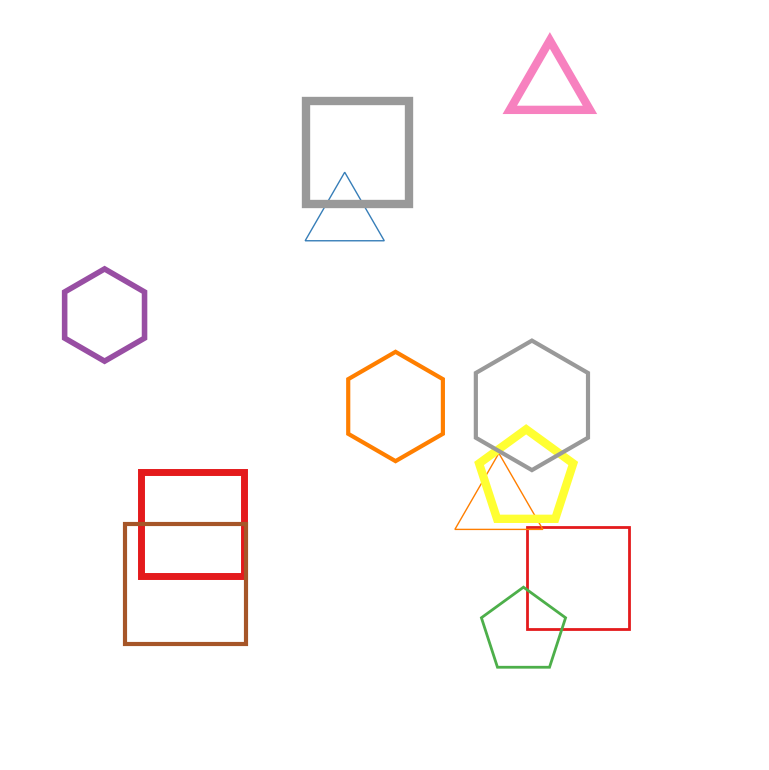[{"shape": "square", "thickness": 1, "radius": 0.33, "center": [0.75, 0.249]}, {"shape": "square", "thickness": 2.5, "radius": 0.34, "center": [0.25, 0.32]}, {"shape": "triangle", "thickness": 0.5, "radius": 0.3, "center": [0.448, 0.717]}, {"shape": "pentagon", "thickness": 1, "radius": 0.29, "center": [0.68, 0.18]}, {"shape": "hexagon", "thickness": 2, "radius": 0.3, "center": [0.136, 0.591]}, {"shape": "triangle", "thickness": 0.5, "radius": 0.33, "center": [0.648, 0.345]}, {"shape": "hexagon", "thickness": 1.5, "radius": 0.35, "center": [0.514, 0.472]}, {"shape": "pentagon", "thickness": 3, "radius": 0.32, "center": [0.683, 0.378]}, {"shape": "square", "thickness": 1.5, "radius": 0.39, "center": [0.241, 0.242]}, {"shape": "triangle", "thickness": 3, "radius": 0.3, "center": [0.714, 0.887]}, {"shape": "square", "thickness": 3, "radius": 0.33, "center": [0.464, 0.802]}, {"shape": "hexagon", "thickness": 1.5, "radius": 0.42, "center": [0.691, 0.474]}]